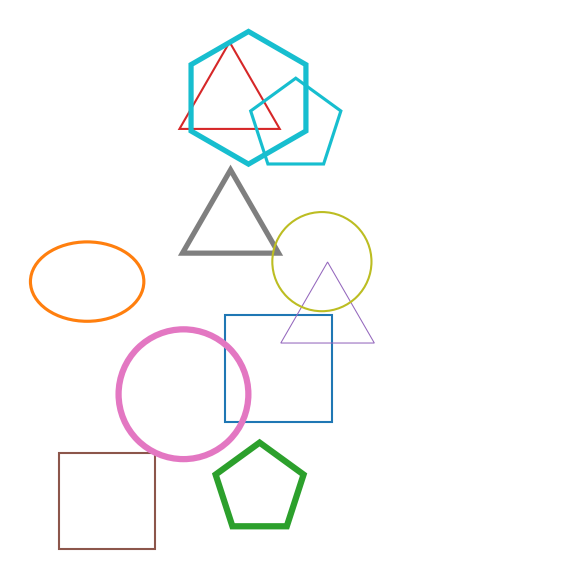[{"shape": "square", "thickness": 1, "radius": 0.46, "center": [0.482, 0.361]}, {"shape": "oval", "thickness": 1.5, "radius": 0.49, "center": [0.151, 0.512]}, {"shape": "pentagon", "thickness": 3, "radius": 0.4, "center": [0.45, 0.153]}, {"shape": "triangle", "thickness": 1, "radius": 0.5, "center": [0.398, 0.826]}, {"shape": "triangle", "thickness": 0.5, "radius": 0.47, "center": [0.567, 0.452]}, {"shape": "square", "thickness": 1, "radius": 0.42, "center": [0.185, 0.132]}, {"shape": "circle", "thickness": 3, "radius": 0.56, "center": [0.318, 0.316]}, {"shape": "triangle", "thickness": 2.5, "radius": 0.48, "center": [0.399, 0.609]}, {"shape": "circle", "thickness": 1, "radius": 0.43, "center": [0.557, 0.546]}, {"shape": "pentagon", "thickness": 1.5, "radius": 0.41, "center": [0.512, 0.782]}, {"shape": "hexagon", "thickness": 2.5, "radius": 0.57, "center": [0.43, 0.83]}]